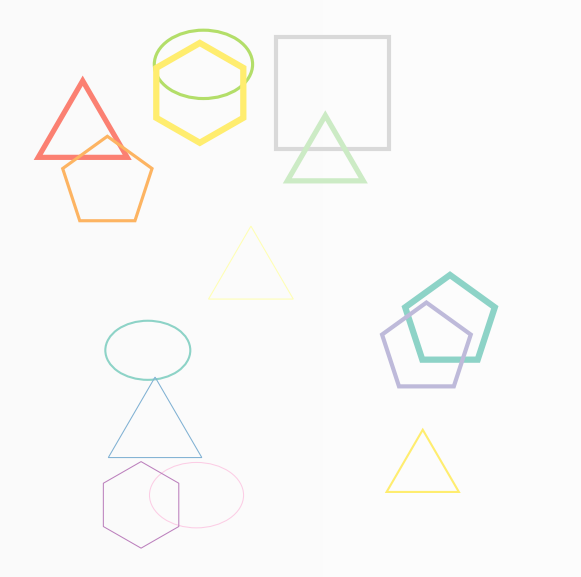[{"shape": "pentagon", "thickness": 3, "radius": 0.41, "center": [0.774, 0.442]}, {"shape": "oval", "thickness": 1, "radius": 0.37, "center": [0.254, 0.393]}, {"shape": "triangle", "thickness": 0.5, "radius": 0.42, "center": [0.432, 0.523]}, {"shape": "pentagon", "thickness": 2, "radius": 0.4, "center": [0.734, 0.395]}, {"shape": "triangle", "thickness": 2.5, "radius": 0.44, "center": [0.142, 0.771]}, {"shape": "triangle", "thickness": 0.5, "radius": 0.46, "center": [0.267, 0.253]}, {"shape": "pentagon", "thickness": 1.5, "radius": 0.4, "center": [0.185, 0.682]}, {"shape": "oval", "thickness": 1.5, "radius": 0.42, "center": [0.35, 0.888]}, {"shape": "oval", "thickness": 0.5, "radius": 0.4, "center": [0.338, 0.142]}, {"shape": "square", "thickness": 2, "radius": 0.48, "center": [0.572, 0.838]}, {"shape": "hexagon", "thickness": 0.5, "radius": 0.37, "center": [0.243, 0.125]}, {"shape": "triangle", "thickness": 2.5, "radius": 0.38, "center": [0.56, 0.724]}, {"shape": "triangle", "thickness": 1, "radius": 0.36, "center": [0.727, 0.183]}, {"shape": "hexagon", "thickness": 3, "radius": 0.43, "center": [0.344, 0.838]}]